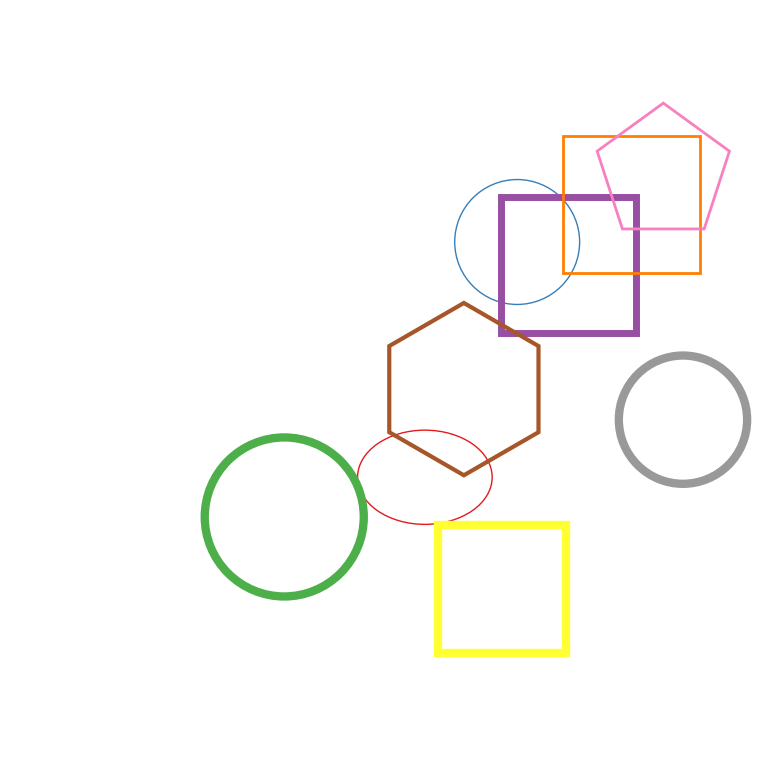[{"shape": "oval", "thickness": 0.5, "radius": 0.44, "center": [0.552, 0.38]}, {"shape": "circle", "thickness": 0.5, "radius": 0.41, "center": [0.672, 0.686]}, {"shape": "circle", "thickness": 3, "radius": 0.52, "center": [0.369, 0.329]}, {"shape": "square", "thickness": 2.5, "radius": 0.44, "center": [0.739, 0.656]}, {"shape": "square", "thickness": 1, "radius": 0.44, "center": [0.82, 0.734]}, {"shape": "square", "thickness": 3, "radius": 0.42, "center": [0.652, 0.234]}, {"shape": "hexagon", "thickness": 1.5, "radius": 0.56, "center": [0.602, 0.495]}, {"shape": "pentagon", "thickness": 1, "radius": 0.45, "center": [0.861, 0.776]}, {"shape": "circle", "thickness": 3, "radius": 0.42, "center": [0.887, 0.455]}]